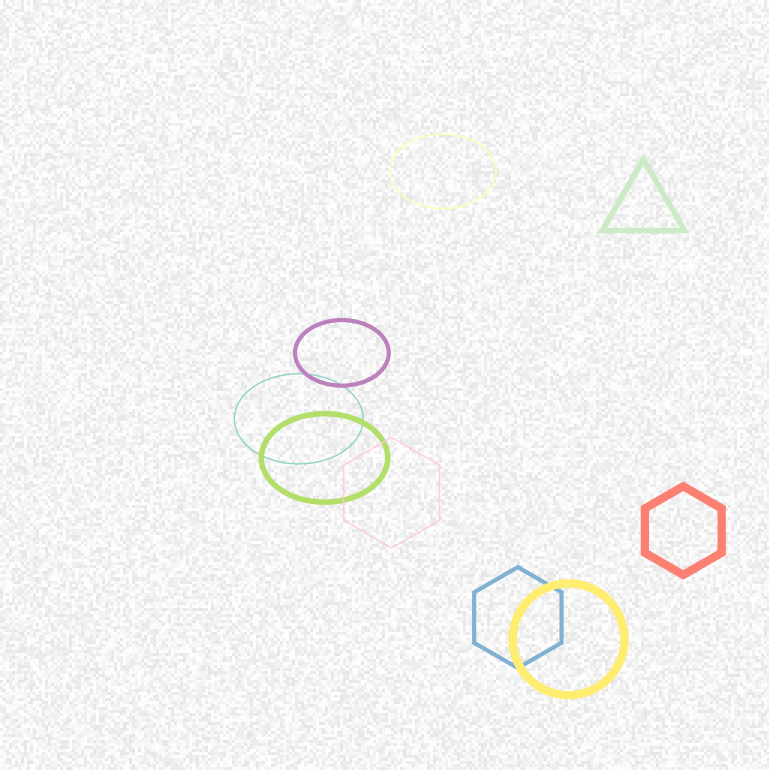[{"shape": "oval", "thickness": 0.5, "radius": 0.42, "center": [0.388, 0.456]}, {"shape": "oval", "thickness": 0.5, "radius": 0.35, "center": [0.575, 0.777]}, {"shape": "hexagon", "thickness": 3, "radius": 0.29, "center": [0.887, 0.311]}, {"shape": "hexagon", "thickness": 1.5, "radius": 0.33, "center": [0.673, 0.198]}, {"shape": "oval", "thickness": 2, "radius": 0.41, "center": [0.421, 0.405]}, {"shape": "hexagon", "thickness": 0.5, "radius": 0.36, "center": [0.509, 0.36]}, {"shape": "oval", "thickness": 1.5, "radius": 0.3, "center": [0.444, 0.542]}, {"shape": "triangle", "thickness": 2, "radius": 0.31, "center": [0.836, 0.731]}, {"shape": "circle", "thickness": 3, "radius": 0.36, "center": [0.738, 0.17]}]